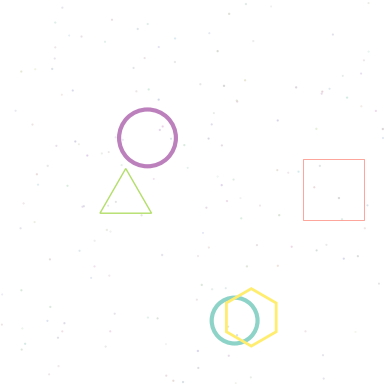[{"shape": "circle", "thickness": 3, "radius": 0.3, "center": [0.609, 0.167]}, {"shape": "square", "thickness": 0.5, "radius": 0.4, "center": [0.867, 0.509]}, {"shape": "triangle", "thickness": 1, "radius": 0.39, "center": [0.327, 0.485]}, {"shape": "circle", "thickness": 3, "radius": 0.37, "center": [0.383, 0.642]}, {"shape": "hexagon", "thickness": 2, "radius": 0.37, "center": [0.653, 0.176]}]